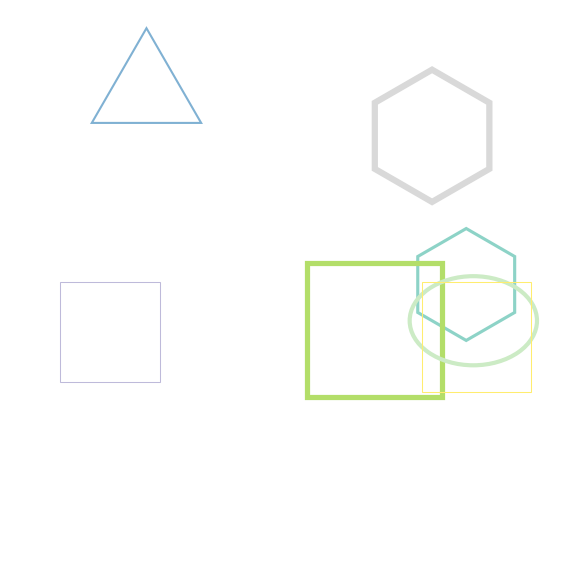[{"shape": "hexagon", "thickness": 1.5, "radius": 0.48, "center": [0.807, 0.507]}, {"shape": "square", "thickness": 0.5, "radius": 0.43, "center": [0.191, 0.424]}, {"shape": "triangle", "thickness": 1, "radius": 0.55, "center": [0.254, 0.841]}, {"shape": "square", "thickness": 2.5, "radius": 0.58, "center": [0.649, 0.428]}, {"shape": "hexagon", "thickness": 3, "radius": 0.57, "center": [0.748, 0.764]}, {"shape": "oval", "thickness": 2, "radius": 0.55, "center": [0.82, 0.444]}, {"shape": "square", "thickness": 0.5, "radius": 0.47, "center": [0.825, 0.415]}]